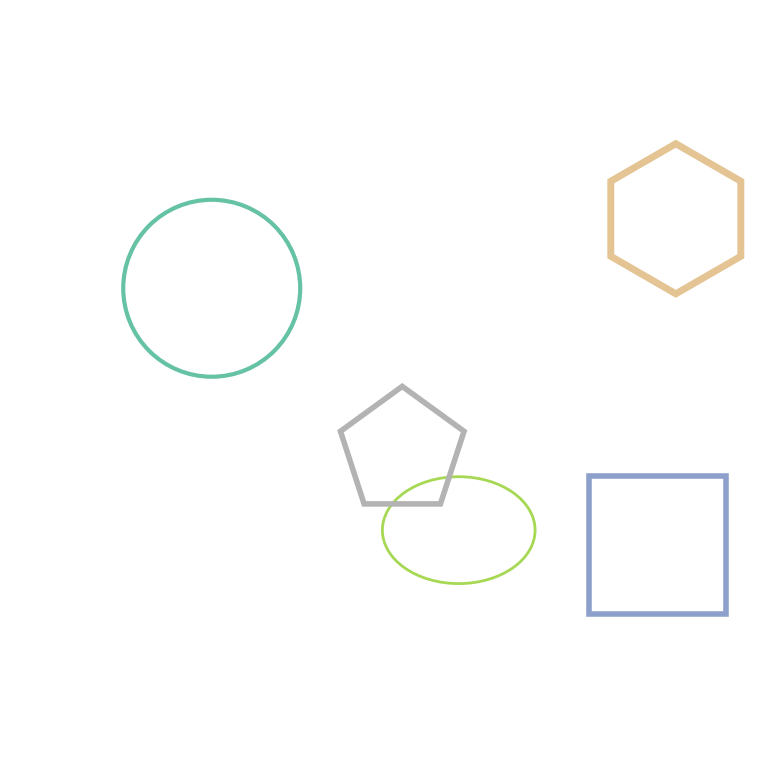[{"shape": "circle", "thickness": 1.5, "radius": 0.57, "center": [0.275, 0.626]}, {"shape": "square", "thickness": 2, "radius": 0.45, "center": [0.854, 0.292]}, {"shape": "oval", "thickness": 1, "radius": 0.5, "center": [0.596, 0.311]}, {"shape": "hexagon", "thickness": 2.5, "radius": 0.49, "center": [0.878, 0.716]}, {"shape": "pentagon", "thickness": 2, "radius": 0.42, "center": [0.522, 0.414]}]